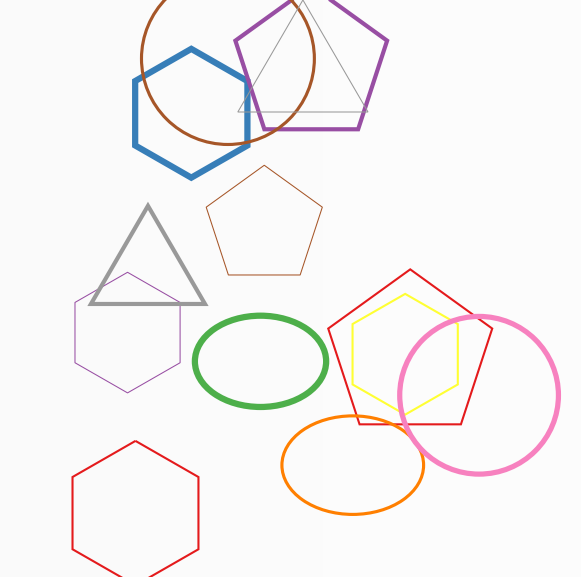[{"shape": "hexagon", "thickness": 1, "radius": 0.63, "center": [0.233, 0.111]}, {"shape": "pentagon", "thickness": 1, "radius": 0.74, "center": [0.706, 0.384]}, {"shape": "hexagon", "thickness": 3, "radius": 0.56, "center": [0.329, 0.803]}, {"shape": "oval", "thickness": 3, "radius": 0.56, "center": [0.448, 0.373]}, {"shape": "hexagon", "thickness": 0.5, "radius": 0.52, "center": [0.219, 0.423]}, {"shape": "pentagon", "thickness": 2, "radius": 0.69, "center": [0.535, 0.886]}, {"shape": "oval", "thickness": 1.5, "radius": 0.61, "center": [0.607, 0.194]}, {"shape": "hexagon", "thickness": 1, "radius": 0.52, "center": [0.697, 0.386]}, {"shape": "circle", "thickness": 1.5, "radius": 0.74, "center": [0.392, 0.898]}, {"shape": "pentagon", "thickness": 0.5, "radius": 0.53, "center": [0.455, 0.608]}, {"shape": "circle", "thickness": 2.5, "radius": 0.68, "center": [0.824, 0.315]}, {"shape": "triangle", "thickness": 0.5, "radius": 0.65, "center": [0.521, 0.87]}, {"shape": "triangle", "thickness": 2, "radius": 0.57, "center": [0.255, 0.529]}]